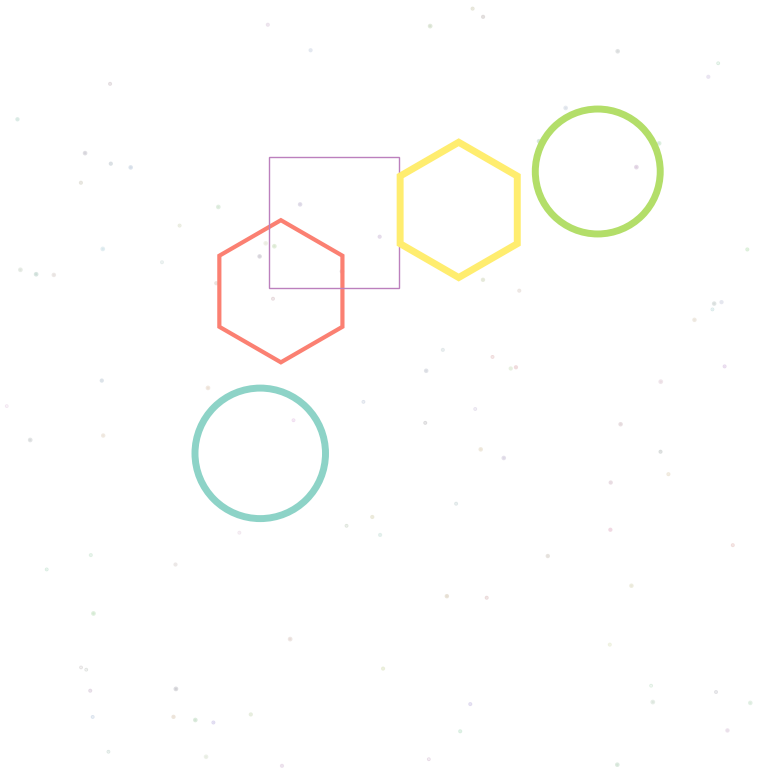[{"shape": "circle", "thickness": 2.5, "radius": 0.42, "center": [0.338, 0.411]}, {"shape": "hexagon", "thickness": 1.5, "radius": 0.46, "center": [0.365, 0.622]}, {"shape": "circle", "thickness": 2.5, "radius": 0.41, "center": [0.776, 0.777]}, {"shape": "square", "thickness": 0.5, "radius": 0.42, "center": [0.434, 0.711]}, {"shape": "hexagon", "thickness": 2.5, "radius": 0.44, "center": [0.596, 0.727]}]